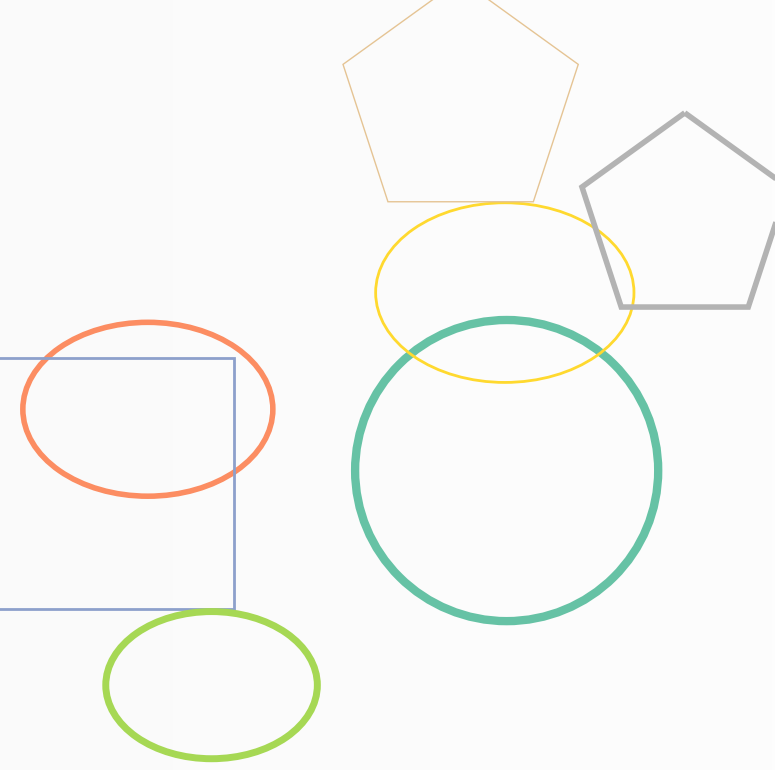[{"shape": "circle", "thickness": 3, "radius": 0.98, "center": [0.654, 0.389]}, {"shape": "oval", "thickness": 2, "radius": 0.81, "center": [0.191, 0.468]}, {"shape": "square", "thickness": 1, "radius": 0.81, "center": [0.139, 0.372]}, {"shape": "oval", "thickness": 2.5, "radius": 0.68, "center": [0.273, 0.11]}, {"shape": "oval", "thickness": 1, "radius": 0.83, "center": [0.651, 0.62]}, {"shape": "pentagon", "thickness": 0.5, "radius": 0.8, "center": [0.594, 0.867]}, {"shape": "pentagon", "thickness": 2, "radius": 0.7, "center": [0.884, 0.714]}]